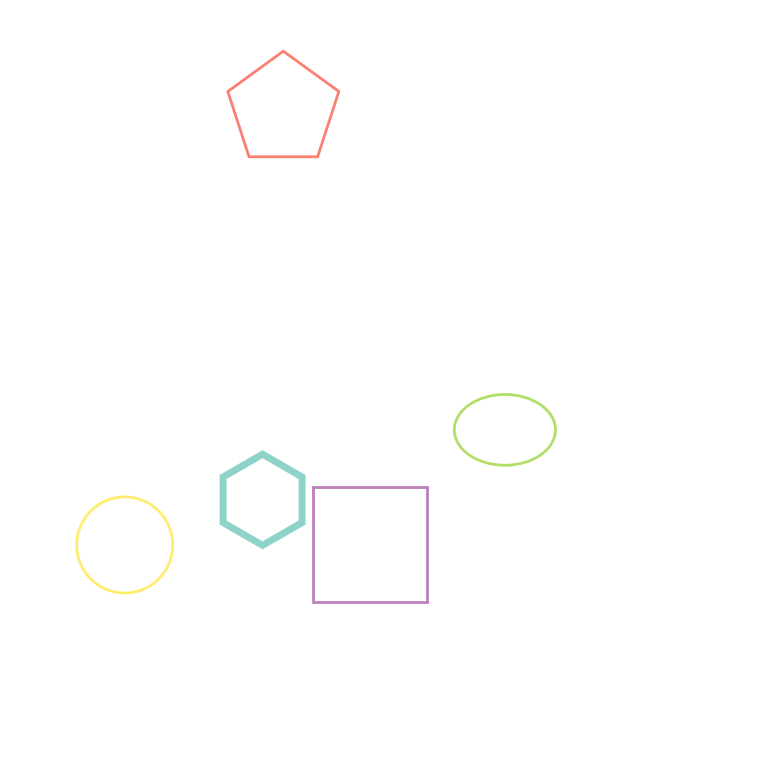[{"shape": "hexagon", "thickness": 2.5, "radius": 0.3, "center": [0.341, 0.351]}, {"shape": "pentagon", "thickness": 1, "radius": 0.38, "center": [0.368, 0.858]}, {"shape": "oval", "thickness": 1, "radius": 0.33, "center": [0.656, 0.442]}, {"shape": "square", "thickness": 1, "radius": 0.37, "center": [0.48, 0.293]}, {"shape": "circle", "thickness": 1, "radius": 0.31, "center": [0.162, 0.292]}]